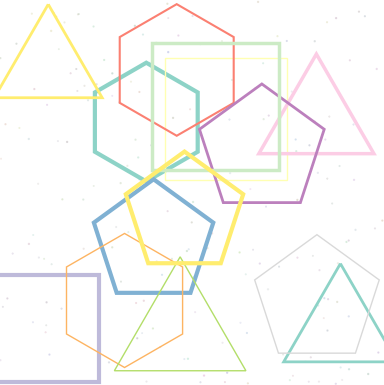[{"shape": "hexagon", "thickness": 3, "radius": 0.77, "center": [0.38, 0.683]}, {"shape": "triangle", "thickness": 2, "radius": 0.85, "center": [0.884, 0.145]}, {"shape": "square", "thickness": 1, "radius": 0.79, "center": [0.587, 0.691]}, {"shape": "square", "thickness": 3, "radius": 0.7, "center": [0.118, 0.147]}, {"shape": "hexagon", "thickness": 1.5, "radius": 0.85, "center": [0.459, 0.818]}, {"shape": "pentagon", "thickness": 3, "radius": 0.82, "center": [0.399, 0.371]}, {"shape": "hexagon", "thickness": 1, "radius": 0.87, "center": [0.324, 0.22]}, {"shape": "triangle", "thickness": 1, "radius": 0.99, "center": [0.468, 0.136]}, {"shape": "triangle", "thickness": 2.5, "radius": 0.86, "center": [0.822, 0.687]}, {"shape": "pentagon", "thickness": 1, "radius": 0.85, "center": [0.823, 0.22]}, {"shape": "pentagon", "thickness": 2, "radius": 0.85, "center": [0.68, 0.612]}, {"shape": "square", "thickness": 2.5, "radius": 0.82, "center": [0.56, 0.724]}, {"shape": "triangle", "thickness": 2, "radius": 0.81, "center": [0.125, 0.827]}, {"shape": "pentagon", "thickness": 3, "radius": 0.8, "center": [0.479, 0.446]}]